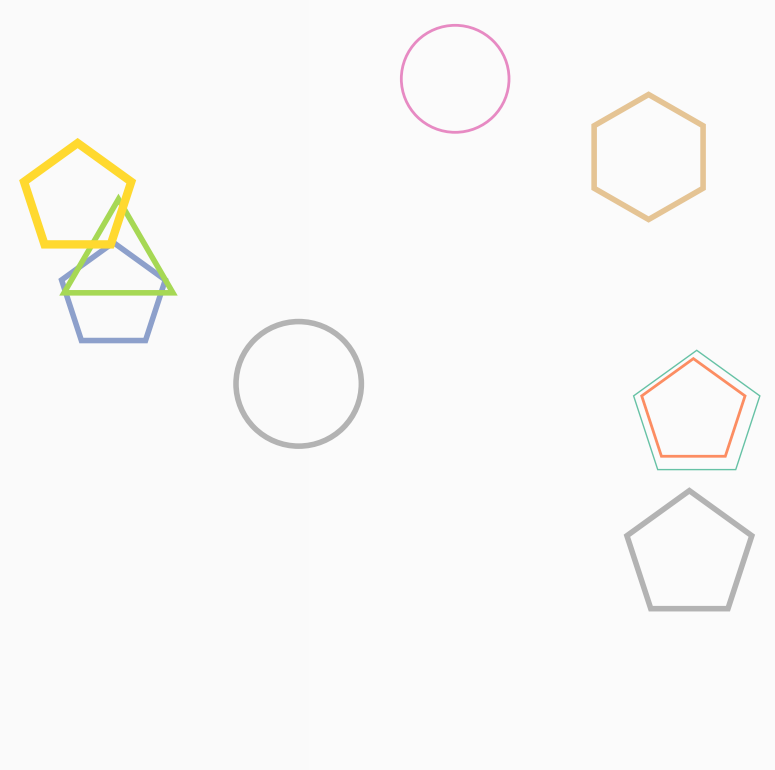[{"shape": "pentagon", "thickness": 0.5, "radius": 0.43, "center": [0.899, 0.459]}, {"shape": "pentagon", "thickness": 1, "radius": 0.35, "center": [0.895, 0.464]}, {"shape": "pentagon", "thickness": 2, "radius": 0.35, "center": [0.146, 0.615]}, {"shape": "circle", "thickness": 1, "radius": 0.35, "center": [0.587, 0.898]}, {"shape": "triangle", "thickness": 2, "radius": 0.41, "center": [0.153, 0.66]}, {"shape": "pentagon", "thickness": 3, "radius": 0.36, "center": [0.1, 0.741]}, {"shape": "hexagon", "thickness": 2, "radius": 0.41, "center": [0.837, 0.796]}, {"shape": "circle", "thickness": 2, "radius": 0.4, "center": [0.385, 0.501]}, {"shape": "pentagon", "thickness": 2, "radius": 0.42, "center": [0.89, 0.278]}]